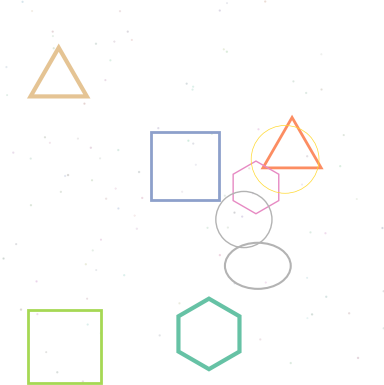[{"shape": "hexagon", "thickness": 3, "radius": 0.46, "center": [0.543, 0.133]}, {"shape": "triangle", "thickness": 2, "radius": 0.44, "center": [0.759, 0.608]}, {"shape": "square", "thickness": 2, "radius": 0.44, "center": [0.481, 0.568]}, {"shape": "hexagon", "thickness": 1, "radius": 0.34, "center": [0.665, 0.513]}, {"shape": "square", "thickness": 2, "radius": 0.47, "center": [0.168, 0.101]}, {"shape": "circle", "thickness": 0.5, "radius": 0.44, "center": [0.74, 0.586]}, {"shape": "triangle", "thickness": 3, "radius": 0.42, "center": [0.152, 0.792]}, {"shape": "circle", "thickness": 1, "radius": 0.36, "center": [0.633, 0.43]}, {"shape": "oval", "thickness": 1.5, "radius": 0.43, "center": [0.67, 0.31]}]